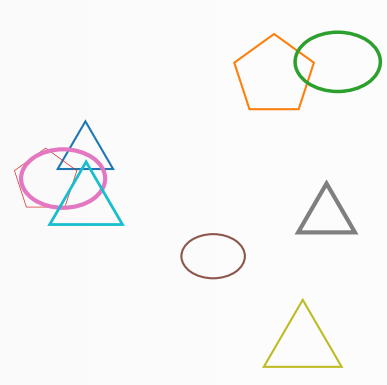[{"shape": "triangle", "thickness": 1.5, "radius": 0.41, "center": [0.22, 0.602]}, {"shape": "pentagon", "thickness": 1.5, "radius": 0.54, "center": [0.707, 0.804]}, {"shape": "oval", "thickness": 2.5, "radius": 0.55, "center": [0.872, 0.839]}, {"shape": "pentagon", "thickness": 0.5, "radius": 0.42, "center": [0.118, 0.531]}, {"shape": "oval", "thickness": 1.5, "radius": 0.41, "center": [0.55, 0.335]}, {"shape": "oval", "thickness": 3, "radius": 0.54, "center": [0.163, 0.536]}, {"shape": "triangle", "thickness": 3, "radius": 0.42, "center": [0.843, 0.439]}, {"shape": "triangle", "thickness": 1.5, "radius": 0.58, "center": [0.781, 0.105]}, {"shape": "triangle", "thickness": 2, "radius": 0.54, "center": [0.222, 0.471]}]